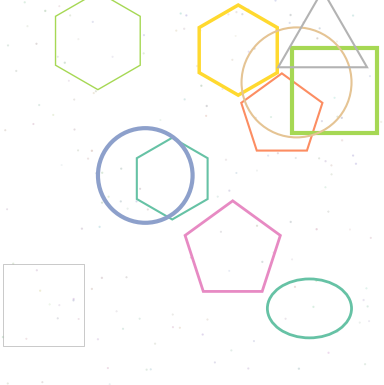[{"shape": "hexagon", "thickness": 1.5, "radius": 0.53, "center": [0.447, 0.536]}, {"shape": "oval", "thickness": 2, "radius": 0.55, "center": [0.804, 0.199]}, {"shape": "pentagon", "thickness": 1.5, "radius": 0.55, "center": [0.732, 0.699]}, {"shape": "circle", "thickness": 3, "radius": 0.61, "center": [0.377, 0.544]}, {"shape": "pentagon", "thickness": 2, "radius": 0.65, "center": [0.604, 0.348]}, {"shape": "square", "thickness": 3, "radius": 0.55, "center": [0.869, 0.765]}, {"shape": "hexagon", "thickness": 1, "radius": 0.63, "center": [0.254, 0.894]}, {"shape": "hexagon", "thickness": 2.5, "radius": 0.59, "center": [0.619, 0.87]}, {"shape": "circle", "thickness": 1.5, "radius": 0.71, "center": [0.77, 0.786]}, {"shape": "triangle", "thickness": 1.5, "radius": 0.67, "center": [0.838, 0.892]}, {"shape": "square", "thickness": 0.5, "radius": 0.53, "center": [0.113, 0.209]}]